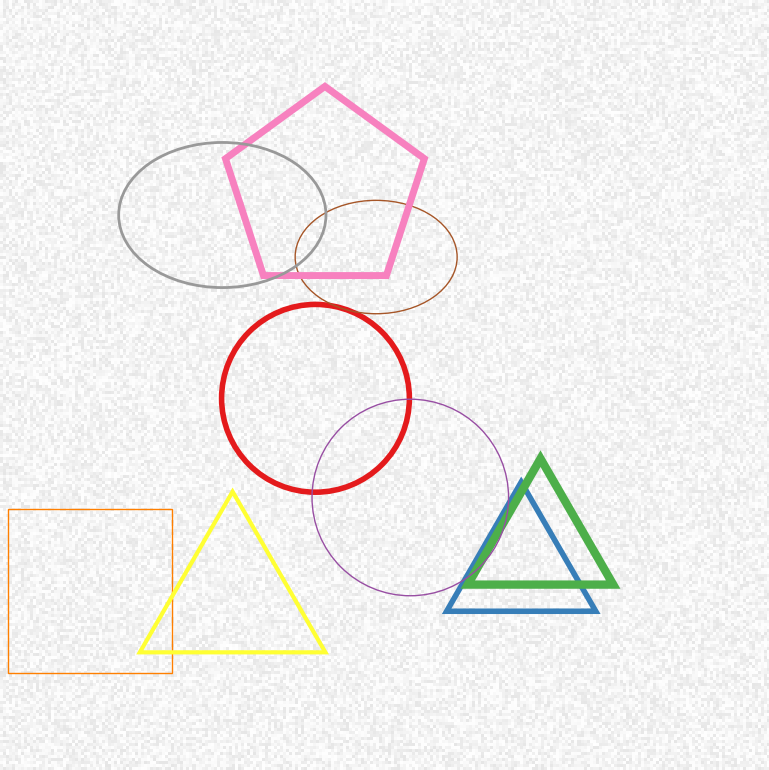[{"shape": "circle", "thickness": 2, "radius": 0.61, "center": [0.41, 0.483]}, {"shape": "triangle", "thickness": 2, "radius": 0.56, "center": [0.677, 0.262]}, {"shape": "triangle", "thickness": 3, "radius": 0.55, "center": [0.702, 0.295]}, {"shape": "circle", "thickness": 0.5, "radius": 0.64, "center": [0.533, 0.354]}, {"shape": "square", "thickness": 0.5, "radius": 0.53, "center": [0.117, 0.232]}, {"shape": "triangle", "thickness": 1.5, "radius": 0.7, "center": [0.302, 0.222]}, {"shape": "oval", "thickness": 0.5, "radius": 0.53, "center": [0.488, 0.666]}, {"shape": "pentagon", "thickness": 2.5, "radius": 0.68, "center": [0.422, 0.752]}, {"shape": "oval", "thickness": 1, "radius": 0.67, "center": [0.289, 0.721]}]